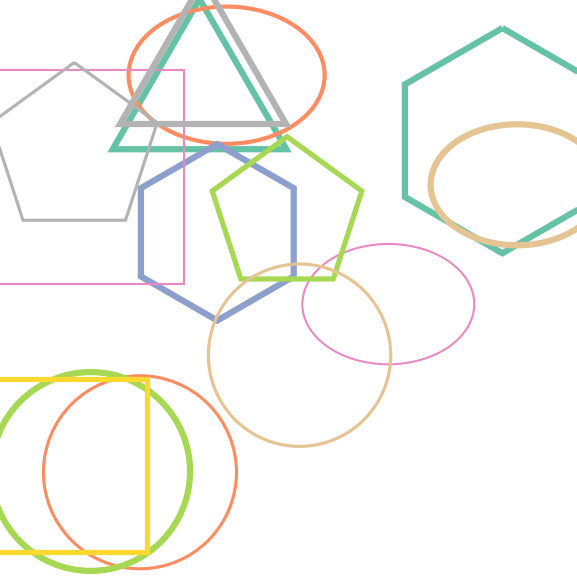[{"shape": "hexagon", "thickness": 3, "radius": 0.97, "center": [0.87, 0.756]}, {"shape": "triangle", "thickness": 3, "radius": 0.87, "center": [0.346, 0.827]}, {"shape": "oval", "thickness": 2, "radius": 0.85, "center": [0.392, 0.869]}, {"shape": "circle", "thickness": 1.5, "radius": 0.84, "center": [0.242, 0.181]}, {"shape": "hexagon", "thickness": 3, "radius": 0.76, "center": [0.376, 0.597]}, {"shape": "oval", "thickness": 1, "radius": 0.74, "center": [0.672, 0.473]}, {"shape": "square", "thickness": 1, "radius": 0.93, "center": [0.134, 0.693]}, {"shape": "circle", "thickness": 3, "radius": 0.86, "center": [0.157, 0.183]}, {"shape": "pentagon", "thickness": 2.5, "radius": 0.68, "center": [0.497, 0.626]}, {"shape": "square", "thickness": 2.5, "radius": 0.75, "center": [0.104, 0.193]}, {"shape": "oval", "thickness": 3, "radius": 0.75, "center": [0.895, 0.679]}, {"shape": "circle", "thickness": 1.5, "radius": 0.79, "center": [0.519, 0.384]}, {"shape": "triangle", "thickness": 3, "radius": 0.83, "center": [0.352, 0.867]}, {"shape": "pentagon", "thickness": 1.5, "radius": 0.75, "center": [0.129, 0.74]}]